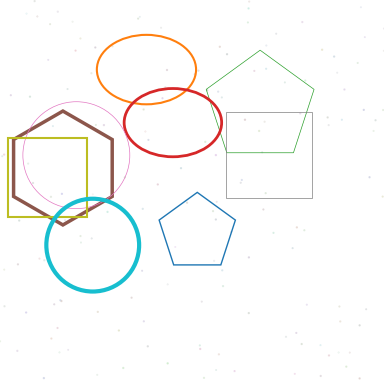[{"shape": "pentagon", "thickness": 1, "radius": 0.52, "center": [0.512, 0.396]}, {"shape": "oval", "thickness": 1.5, "radius": 0.64, "center": [0.38, 0.819]}, {"shape": "pentagon", "thickness": 0.5, "radius": 0.74, "center": [0.676, 0.722]}, {"shape": "oval", "thickness": 2, "radius": 0.63, "center": [0.449, 0.681]}, {"shape": "hexagon", "thickness": 2.5, "radius": 0.74, "center": [0.163, 0.564]}, {"shape": "circle", "thickness": 0.5, "radius": 0.69, "center": [0.198, 0.597]}, {"shape": "square", "thickness": 0.5, "radius": 0.56, "center": [0.699, 0.596]}, {"shape": "square", "thickness": 1.5, "radius": 0.51, "center": [0.124, 0.539]}, {"shape": "circle", "thickness": 3, "radius": 0.6, "center": [0.241, 0.363]}]